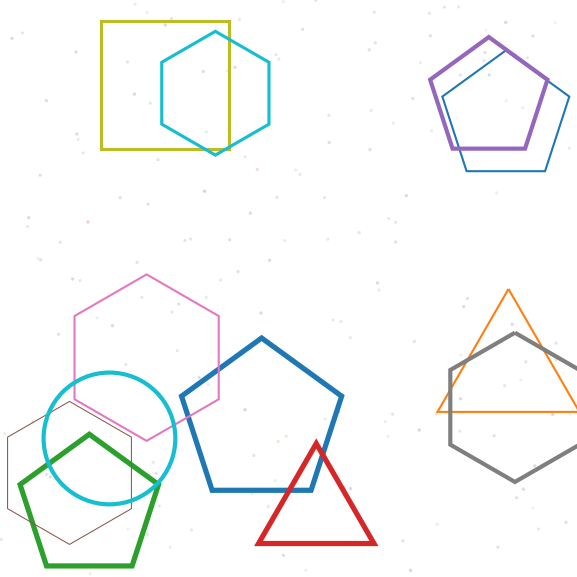[{"shape": "pentagon", "thickness": 1, "radius": 0.58, "center": [0.876, 0.796]}, {"shape": "pentagon", "thickness": 2.5, "radius": 0.73, "center": [0.453, 0.268]}, {"shape": "triangle", "thickness": 1, "radius": 0.71, "center": [0.88, 0.357]}, {"shape": "pentagon", "thickness": 2.5, "radius": 0.63, "center": [0.155, 0.121]}, {"shape": "triangle", "thickness": 2.5, "radius": 0.58, "center": [0.548, 0.116]}, {"shape": "pentagon", "thickness": 2, "radius": 0.53, "center": [0.846, 0.828]}, {"shape": "hexagon", "thickness": 0.5, "radius": 0.62, "center": [0.12, 0.18]}, {"shape": "hexagon", "thickness": 1, "radius": 0.72, "center": [0.254, 0.38]}, {"shape": "hexagon", "thickness": 2, "radius": 0.65, "center": [0.892, 0.294]}, {"shape": "square", "thickness": 1.5, "radius": 0.55, "center": [0.286, 0.852]}, {"shape": "circle", "thickness": 2, "radius": 0.57, "center": [0.19, 0.24]}, {"shape": "hexagon", "thickness": 1.5, "radius": 0.54, "center": [0.373, 0.838]}]